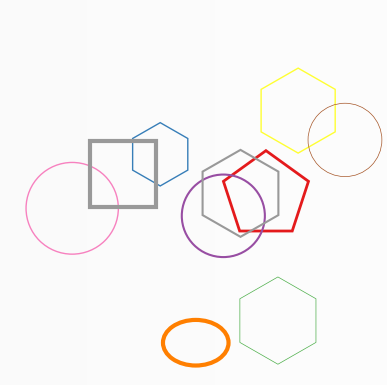[{"shape": "pentagon", "thickness": 2, "radius": 0.58, "center": [0.686, 0.493]}, {"shape": "hexagon", "thickness": 1, "radius": 0.41, "center": [0.413, 0.599]}, {"shape": "hexagon", "thickness": 0.5, "radius": 0.57, "center": [0.717, 0.167]}, {"shape": "circle", "thickness": 1.5, "radius": 0.54, "center": [0.576, 0.439]}, {"shape": "oval", "thickness": 3, "radius": 0.42, "center": [0.505, 0.11]}, {"shape": "hexagon", "thickness": 1, "radius": 0.55, "center": [0.769, 0.713]}, {"shape": "circle", "thickness": 0.5, "radius": 0.48, "center": [0.89, 0.637]}, {"shape": "circle", "thickness": 1, "radius": 0.6, "center": [0.186, 0.459]}, {"shape": "square", "thickness": 3, "radius": 0.43, "center": [0.318, 0.548]}, {"shape": "hexagon", "thickness": 1.5, "radius": 0.56, "center": [0.621, 0.498]}]